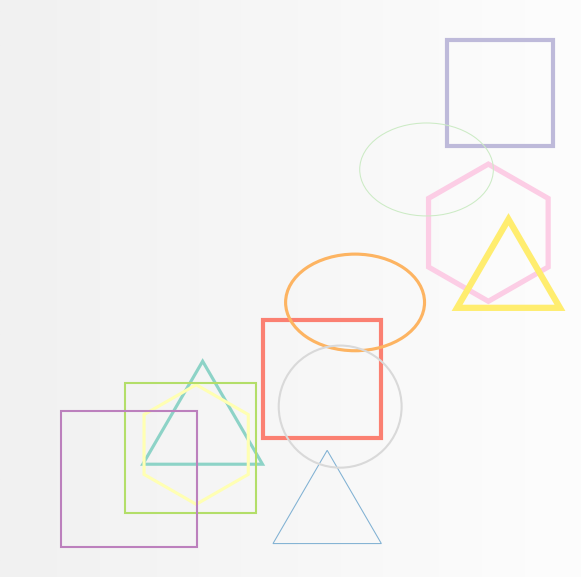[{"shape": "triangle", "thickness": 1.5, "radius": 0.59, "center": [0.349, 0.255]}, {"shape": "hexagon", "thickness": 1.5, "radius": 0.52, "center": [0.337, 0.229]}, {"shape": "square", "thickness": 2, "radius": 0.46, "center": [0.86, 0.838]}, {"shape": "square", "thickness": 2, "radius": 0.51, "center": [0.554, 0.343]}, {"shape": "triangle", "thickness": 0.5, "radius": 0.54, "center": [0.563, 0.112]}, {"shape": "oval", "thickness": 1.5, "radius": 0.6, "center": [0.611, 0.475]}, {"shape": "square", "thickness": 1, "radius": 0.57, "center": [0.328, 0.223]}, {"shape": "hexagon", "thickness": 2.5, "radius": 0.59, "center": [0.84, 0.596]}, {"shape": "circle", "thickness": 1, "radius": 0.53, "center": [0.585, 0.295]}, {"shape": "square", "thickness": 1, "radius": 0.59, "center": [0.222, 0.17]}, {"shape": "oval", "thickness": 0.5, "radius": 0.57, "center": [0.734, 0.706]}, {"shape": "triangle", "thickness": 3, "radius": 0.51, "center": [0.875, 0.517]}]